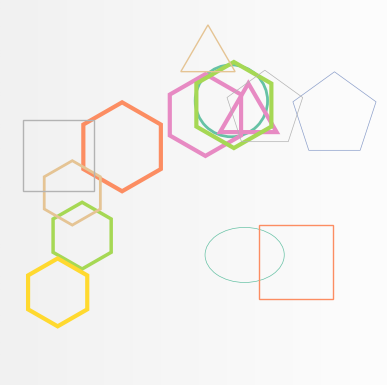[{"shape": "oval", "thickness": 0.5, "radius": 0.51, "center": [0.631, 0.338]}, {"shape": "circle", "thickness": 2, "radius": 0.47, "center": [0.597, 0.738]}, {"shape": "square", "thickness": 1, "radius": 0.48, "center": [0.763, 0.319]}, {"shape": "hexagon", "thickness": 3, "radius": 0.58, "center": [0.315, 0.619]}, {"shape": "pentagon", "thickness": 0.5, "radius": 0.56, "center": [0.863, 0.701]}, {"shape": "hexagon", "thickness": 3, "radius": 0.53, "center": [0.53, 0.701]}, {"shape": "triangle", "thickness": 3, "radius": 0.42, "center": [0.641, 0.699]}, {"shape": "hexagon", "thickness": 3, "radius": 0.56, "center": [0.604, 0.727]}, {"shape": "hexagon", "thickness": 2.5, "radius": 0.43, "center": [0.212, 0.388]}, {"shape": "hexagon", "thickness": 3, "radius": 0.44, "center": [0.149, 0.241]}, {"shape": "triangle", "thickness": 1, "radius": 0.4, "center": [0.537, 0.854]}, {"shape": "hexagon", "thickness": 2, "radius": 0.42, "center": [0.187, 0.499]}, {"shape": "pentagon", "thickness": 0.5, "radius": 0.51, "center": [0.683, 0.715]}, {"shape": "square", "thickness": 1, "radius": 0.46, "center": [0.151, 0.596]}]